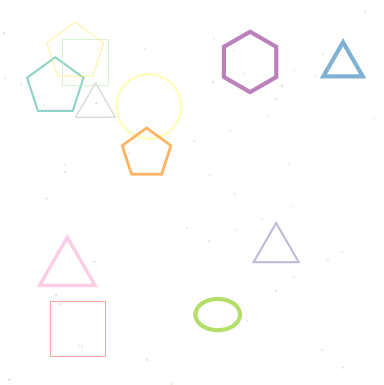[{"shape": "pentagon", "thickness": 1.5, "radius": 0.39, "center": [0.144, 0.774]}, {"shape": "circle", "thickness": 1.5, "radius": 0.42, "center": [0.387, 0.724]}, {"shape": "triangle", "thickness": 1.5, "radius": 0.34, "center": [0.717, 0.353]}, {"shape": "square", "thickness": 0.5, "radius": 0.36, "center": [0.201, 0.147]}, {"shape": "triangle", "thickness": 3, "radius": 0.3, "center": [0.891, 0.831]}, {"shape": "pentagon", "thickness": 2, "radius": 0.33, "center": [0.381, 0.601]}, {"shape": "oval", "thickness": 3, "radius": 0.29, "center": [0.565, 0.183]}, {"shape": "triangle", "thickness": 2.5, "radius": 0.42, "center": [0.175, 0.3]}, {"shape": "triangle", "thickness": 1, "radius": 0.3, "center": [0.248, 0.725]}, {"shape": "hexagon", "thickness": 3, "radius": 0.39, "center": [0.65, 0.839]}, {"shape": "square", "thickness": 0.5, "radius": 0.3, "center": [0.221, 0.838]}, {"shape": "pentagon", "thickness": 0.5, "radius": 0.39, "center": [0.196, 0.865]}]